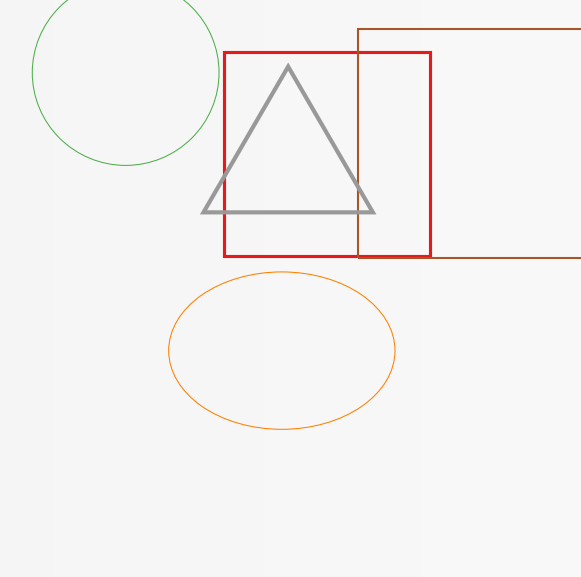[{"shape": "square", "thickness": 1.5, "radius": 0.89, "center": [0.563, 0.732]}, {"shape": "circle", "thickness": 0.5, "radius": 0.8, "center": [0.216, 0.873]}, {"shape": "oval", "thickness": 0.5, "radius": 0.97, "center": [0.485, 0.392]}, {"shape": "square", "thickness": 1, "radius": 0.99, "center": [0.814, 0.75]}, {"shape": "triangle", "thickness": 2, "radius": 0.84, "center": [0.496, 0.716]}]